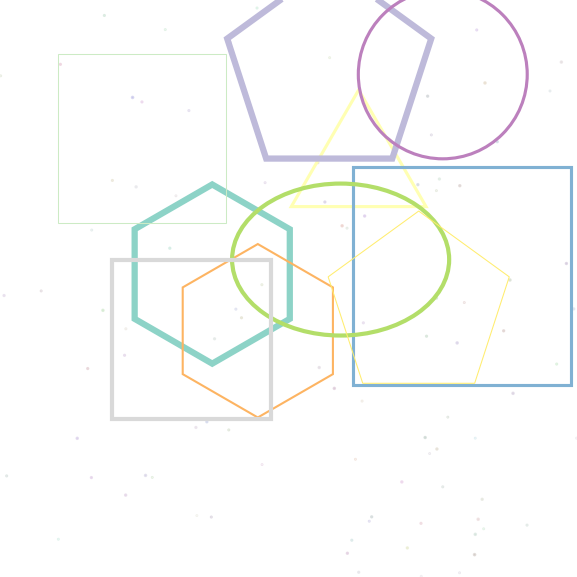[{"shape": "hexagon", "thickness": 3, "radius": 0.78, "center": [0.367, 0.525]}, {"shape": "triangle", "thickness": 1.5, "radius": 0.67, "center": [0.621, 0.709]}, {"shape": "pentagon", "thickness": 3, "radius": 0.93, "center": [0.57, 0.875]}, {"shape": "square", "thickness": 1.5, "radius": 0.95, "center": [0.8, 0.521]}, {"shape": "hexagon", "thickness": 1, "radius": 0.75, "center": [0.446, 0.426]}, {"shape": "oval", "thickness": 2, "radius": 0.94, "center": [0.59, 0.55]}, {"shape": "square", "thickness": 2, "radius": 0.69, "center": [0.332, 0.411]}, {"shape": "circle", "thickness": 1.5, "radius": 0.73, "center": [0.767, 0.87]}, {"shape": "square", "thickness": 0.5, "radius": 0.73, "center": [0.245, 0.759]}, {"shape": "pentagon", "thickness": 0.5, "radius": 0.82, "center": [0.725, 0.469]}]